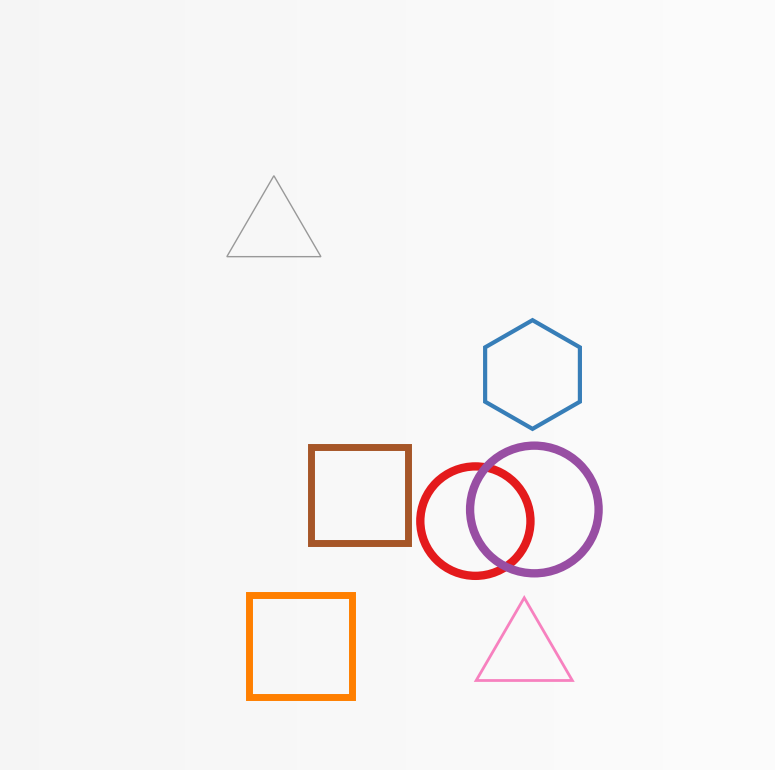[{"shape": "circle", "thickness": 3, "radius": 0.36, "center": [0.613, 0.323]}, {"shape": "hexagon", "thickness": 1.5, "radius": 0.35, "center": [0.687, 0.514]}, {"shape": "circle", "thickness": 3, "radius": 0.41, "center": [0.689, 0.338]}, {"shape": "square", "thickness": 2.5, "radius": 0.33, "center": [0.387, 0.161]}, {"shape": "square", "thickness": 2.5, "radius": 0.31, "center": [0.464, 0.357]}, {"shape": "triangle", "thickness": 1, "radius": 0.36, "center": [0.676, 0.152]}, {"shape": "triangle", "thickness": 0.5, "radius": 0.35, "center": [0.353, 0.702]}]